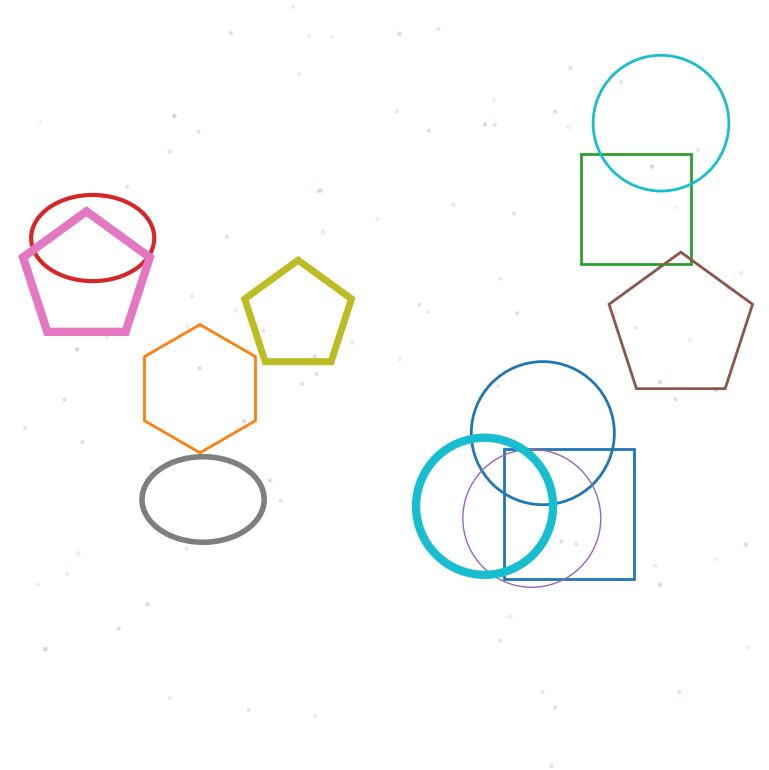[{"shape": "circle", "thickness": 1, "radius": 0.46, "center": [0.705, 0.437]}, {"shape": "square", "thickness": 1, "radius": 0.42, "center": [0.739, 0.332]}, {"shape": "hexagon", "thickness": 1, "radius": 0.42, "center": [0.26, 0.495]}, {"shape": "square", "thickness": 1, "radius": 0.36, "center": [0.826, 0.729]}, {"shape": "oval", "thickness": 1.5, "radius": 0.4, "center": [0.12, 0.691]}, {"shape": "circle", "thickness": 0.5, "radius": 0.45, "center": [0.691, 0.327]}, {"shape": "pentagon", "thickness": 1, "radius": 0.49, "center": [0.884, 0.575]}, {"shape": "pentagon", "thickness": 3, "radius": 0.43, "center": [0.112, 0.639]}, {"shape": "oval", "thickness": 2, "radius": 0.4, "center": [0.264, 0.351]}, {"shape": "pentagon", "thickness": 2.5, "radius": 0.36, "center": [0.387, 0.589]}, {"shape": "circle", "thickness": 1, "radius": 0.44, "center": [0.858, 0.84]}, {"shape": "circle", "thickness": 3, "radius": 0.44, "center": [0.629, 0.342]}]